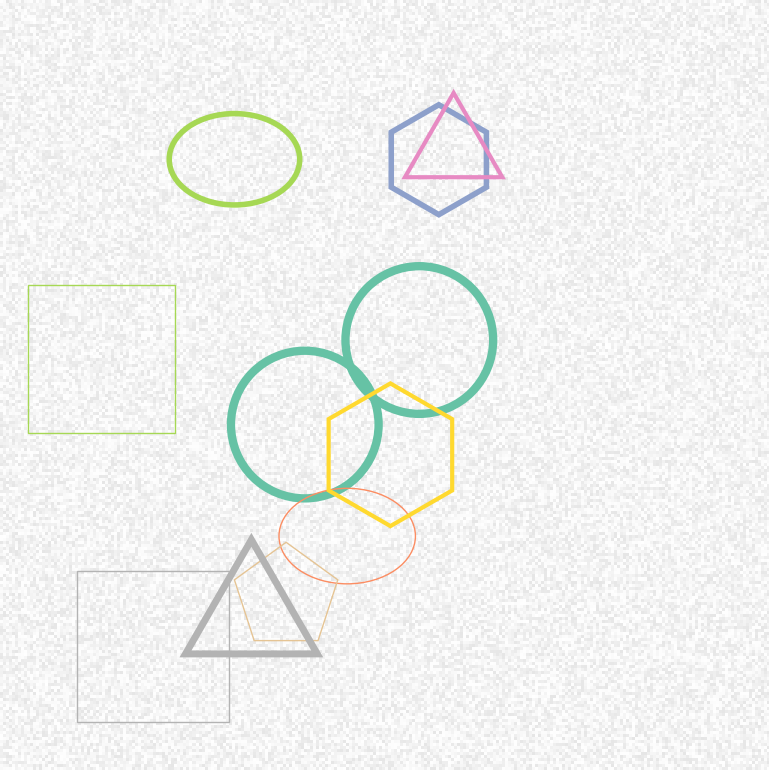[{"shape": "circle", "thickness": 3, "radius": 0.48, "center": [0.545, 0.558]}, {"shape": "circle", "thickness": 3, "radius": 0.48, "center": [0.396, 0.449]}, {"shape": "oval", "thickness": 0.5, "radius": 0.44, "center": [0.451, 0.304]}, {"shape": "hexagon", "thickness": 2, "radius": 0.36, "center": [0.57, 0.793]}, {"shape": "triangle", "thickness": 1.5, "radius": 0.36, "center": [0.589, 0.806]}, {"shape": "oval", "thickness": 2, "radius": 0.42, "center": [0.304, 0.793]}, {"shape": "square", "thickness": 0.5, "radius": 0.48, "center": [0.132, 0.534]}, {"shape": "hexagon", "thickness": 1.5, "radius": 0.46, "center": [0.507, 0.409]}, {"shape": "pentagon", "thickness": 0.5, "radius": 0.35, "center": [0.372, 0.225]}, {"shape": "triangle", "thickness": 2.5, "radius": 0.49, "center": [0.326, 0.2]}, {"shape": "square", "thickness": 0.5, "radius": 0.49, "center": [0.199, 0.16]}]